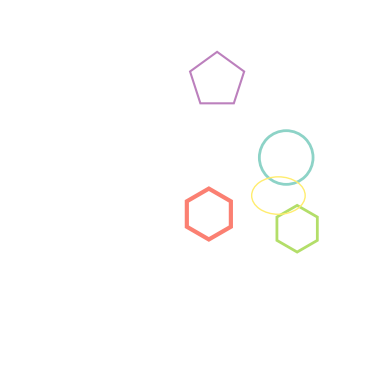[{"shape": "circle", "thickness": 2, "radius": 0.35, "center": [0.743, 0.591]}, {"shape": "hexagon", "thickness": 3, "radius": 0.33, "center": [0.542, 0.444]}, {"shape": "hexagon", "thickness": 2, "radius": 0.3, "center": [0.772, 0.406]}, {"shape": "pentagon", "thickness": 1.5, "radius": 0.37, "center": [0.564, 0.791]}, {"shape": "oval", "thickness": 1, "radius": 0.35, "center": [0.723, 0.492]}]